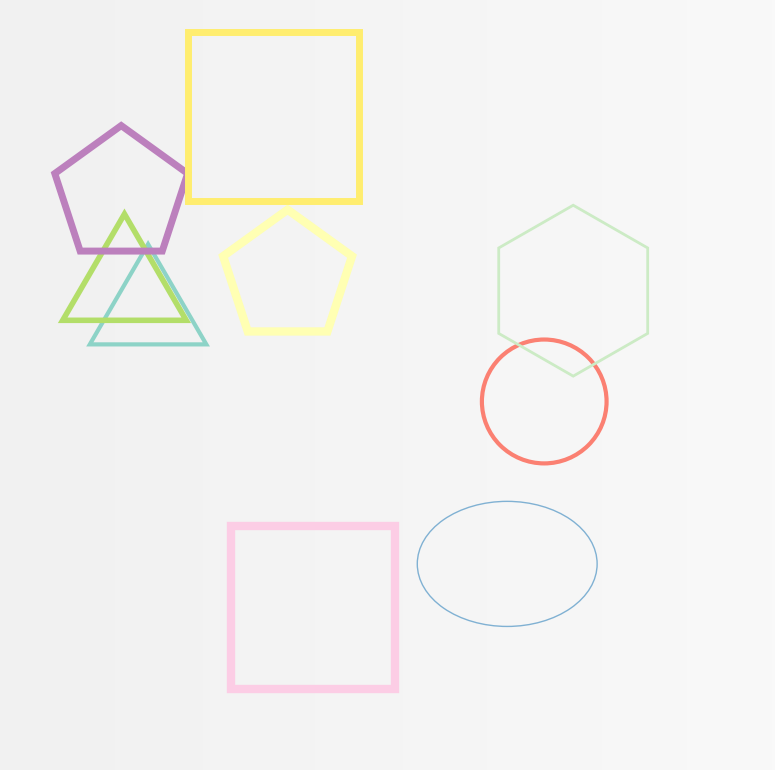[{"shape": "triangle", "thickness": 1.5, "radius": 0.43, "center": [0.191, 0.596]}, {"shape": "pentagon", "thickness": 3, "radius": 0.44, "center": [0.371, 0.64]}, {"shape": "circle", "thickness": 1.5, "radius": 0.4, "center": [0.702, 0.479]}, {"shape": "oval", "thickness": 0.5, "radius": 0.58, "center": [0.654, 0.268]}, {"shape": "triangle", "thickness": 2, "radius": 0.46, "center": [0.161, 0.63]}, {"shape": "square", "thickness": 3, "radius": 0.53, "center": [0.404, 0.211]}, {"shape": "pentagon", "thickness": 2.5, "radius": 0.45, "center": [0.156, 0.747]}, {"shape": "hexagon", "thickness": 1, "radius": 0.55, "center": [0.74, 0.622]}, {"shape": "square", "thickness": 2.5, "radius": 0.55, "center": [0.353, 0.849]}]